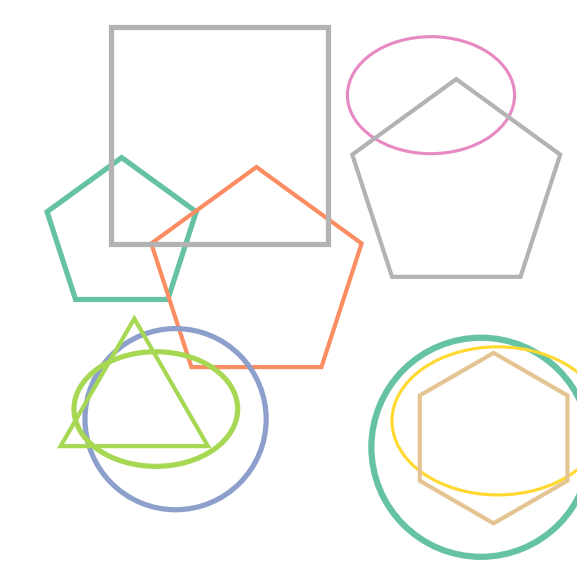[{"shape": "pentagon", "thickness": 2.5, "radius": 0.68, "center": [0.211, 0.59]}, {"shape": "circle", "thickness": 3, "radius": 0.95, "center": [0.833, 0.225]}, {"shape": "pentagon", "thickness": 2, "radius": 0.96, "center": [0.444, 0.518]}, {"shape": "circle", "thickness": 2.5, "radius": 0.78, "center": [0.304, 0.273]}, {"shape": "oval", "thickness": 1.5, "radius": 0.72, "center": [0.746, 0.834]}, {"shape": "oval", "thickness": 2.5, "radius": 0.71, "center": [0.27, 0.291]}, {"shape": "triangle", "thickness": 2, "radius": 0.74, "center": [0.233, 0.3]}, {"shape": "oval", "thickness": 1.5, "radius": 0.92, "center": [0.862, 0.27]}, {"shape": "hexagon", "thickness": 2, "radius": 0.74, "center": [0.855, 0.24]}, {"shape": "square", "thickness": 2.5, "radius": 0.94, "center": [0.38, 0.765]}, {"shape": "pentagon", "thickness": 2, "radius": 0.95, "center": [0.79, 0.673]}]